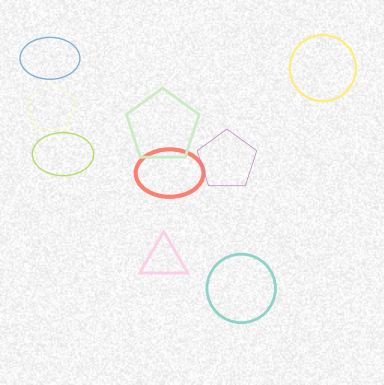[{"shape": "circle", "thickness": 2, "radius": 0.44, "center": [0.626, 0.251]}, {"shape": "pentagon", "thickness": 0.5, "radius": 0.34, "center": [0.133, 0.718]}, {"shape": "oval", "thickness": 3, "radius": 0.44, "center": [0.441, 0.55]}, {"shape": "oval", "thickness": 1, "radius": 0.39, "center": [0.13, 0.849]}, {"shape": "oval", "thickness": 1, "radius": 0.4, "center": [0.164, 0.6]}, {"shape": "triangle", "thickness": 2, "radius": 0.36, "center": [0.425, 0.327]}, {"shape": "pentagon", "thickness": 0.5, "radius": 0.41, "center": [0.59, 0.583]}, {"shape": "pentagon", "thickness": 2, "radius": 0.5, "center": [0.423, 0.672]}, {"shape": "circle", "thickness": 1.5, "radius": 0.43, "center": [0.839, 0.823]}]